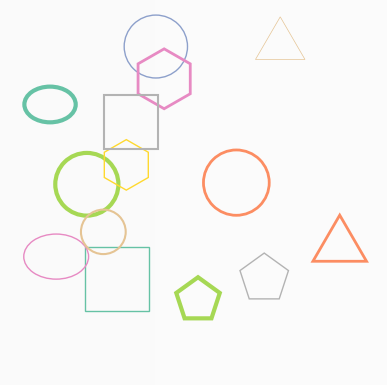[{"shape": "oval", "thickness": 3, "radius": 0.33, "center": [0.129, 0.729]}, {"shape": "square", "thickness": 1, "radius": 0.42, "center": [0.302, 0.275]}, {"shape": "triangle", "thickness": 2, "radius": 0.4, "center": [0.877, 0.361]}, {"shape": "circle", "thickness": 2, "radius": 0.42, "center": [0.61, 0.526]}, {"shape": "circle", "thickness": 1, "radius": 0.41, "center": [0.402, 0.879]}, {"shape": "hexagon", "thickness": 2, "radius": 0.39, "center": [0.424, 0.795]}, {"shape": "oval", "thickness": 1, "radius": 0.42, "center": [0.145, 0.334]}, {"shape": "pentagon", "thickness": 3, "radius": 0.3, "center": [0.511, 0.221]}, {"shape": "circle", "thickness": 3, "radius": 0.41, "center": [0.224, 0.521]}, {"shape": "hexagon", "thickness": 1, "radius": 0.33, "center": [0.326, 0.572]}, {"shape": "triangle", "thickness": 0.5, "radius": 0.37, "center": [0.723, 0.882]}, {"shape": "circle", "thickness": 1.5, "radius": 0.29, "center": [0.267, 0.398]}, {"shape": "pentagon", "thickness": 1, "radius": 0.33, "center": [0.682, 0.277]}, {"shape": "square", "thickness": 1.5, "radius": 0.35, "center": [0.337, 0.684]}]